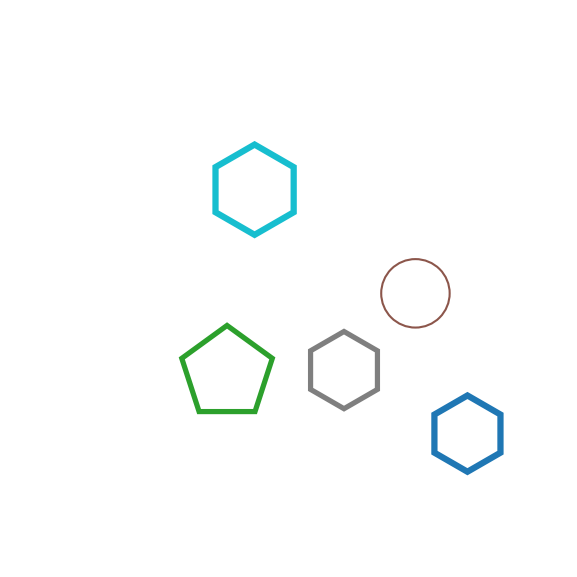[{"shape": "hexagon", "thickness": 3, "radius": 0.33, "center": [0.809, 0.248]}, {"shape": "pentagon", "thickness": 2.5, "radius": 0.41, "center": [0.393, 0.353]}, {"shape": "circle", "thickness": 1, "radius": 0.3, "center": [0.719, 0.491]}, {"shape": "hexagon", "thickness": 2.5, "radius": 0.33, "center": [0.596, 0.358]}, {"shape": "hexagon", "thickness": 3, "radius": 0.39, "center": [0.441, 0.671]}]